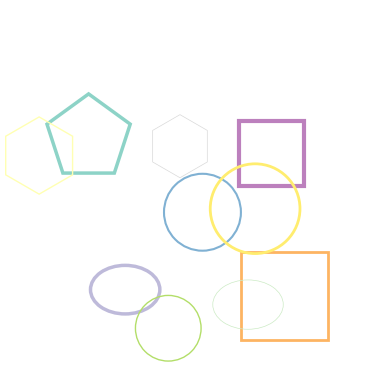[{"shape": "pentagon", "thickness": 2.5, "radius": 0.57, "center": [0.23, 0.642]}, {"shape": "hexagon", "thickness": 1, "radius": 0.5, "center": [0.102, 0.596]}, {"shape": "oval", "thickness": 2.5, "radius": 0.45, "center": [0.325, 0.248]}, {"shape": "circle", "thickness": 1.5, "radius": 0.5, "center": [0.526, 0.449]}, {"shape": "square", "thickness": 2, "radius": 0.57, "center": [0.739, 0.232]}, {"shape": "circle", "thickness": 1, "radius": 0.43, "center": [0.437, 0.147]}, {"shape": "hexagon", "thickness": 0.5, "radius": 0.41, "center": [0.467, 0.62]}, {"shape": "square", "thickness": 3, "radius": 0.42, "center": [0.704, 0.6]}, {"shape": "oval", "thickness": 0.5, "radius": 0.46, "center": [0.644, 0.209]}, {"shape": "circle", "thickness": 2, "radius": 0.58, "center": [0.663, 0.458]}]